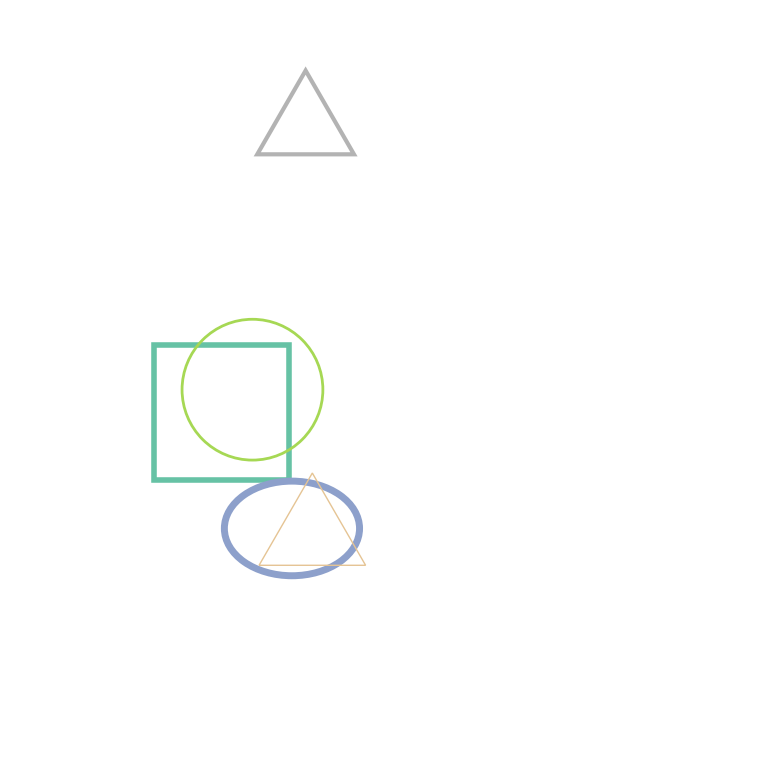[{"shape": "square", "thickness": 2, "radius": 0.44, "center": [0.287, 0.464]}, {"shape": "oval", "thickness": 2.5, "radius": 0.44, "center": [0.379, 0.314]}, {"shape": "circle", "thickness": 1, "radius": 0.46, "center": [0.328, 0.494]}, {"shape": "triangle", "thickness": 0.5, "radius": 0.4, "center": [0.406, 0.306]}, {"shape": "triangle", "thickness": 1.5, "radius": 0.36, "center": [0.397, 0.836]}]